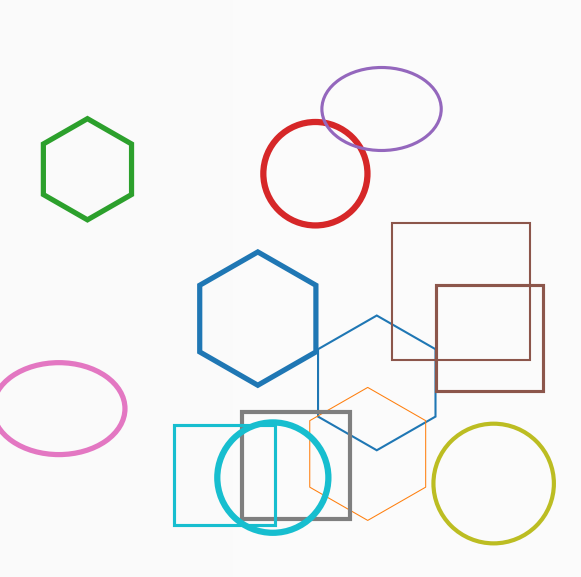[{"shape": "hexagon", "thickness": 2.5, "radius": 0.58, "center": [0.444, 0.447]}, {"shape": "hexagon", "thickness": 1, "radius": 0.58, "center": [0.648, 0.336]}, {"shape": "hexagon", "thickness": 0.5, "radius": 0.58, "center": [0.633, 0.213]}, {"shape": "hexagon", "thickness": 2.5, "radius": 0.44, "center": [0.15, 0.706]}, {"shape": "circle", "thickness": 3, "radius": 0.45, "center": [0.543, 0.698]}, {"shape": "oval", "thickness": 1.5, "radius": 0.51, "center": [0.656, 0.81]}, {"shape": "square", "thickness": 1, "radius": 0.59, "center": [0.794, 0.494]}, {"shape": "square", "thickness": 1.5, "radius": 0.46, "center": [0.842, 0.415]}, {"shape": "oval", "thickness": 2.5, "radius": 0.57, "center": [0.101, 0.292]}, {"shape": "square", "thickness": 2, "radius": 0.46, "center": [0.51, 0.193]}, {"shape": "circle", "thickness": 2, "radius": 0.52, "center": [0.849, 0.162]}, {"shape": "square", "thickness": 1.5, "radius": 0.43, "center": [0.386, 0.177]}, {"shape": "circle", "thickness": 3, "radius": 0.48, "center": [0.469, 0.172]}]